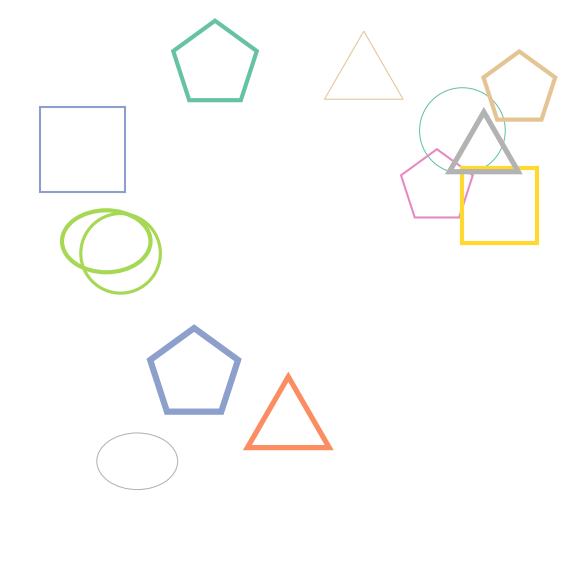[{"shape": "circle", "thickness": 0.5, "radius": 0.37, "center": [0.801, 0.773]}, {"shape": "pentagon", "thickness": 2, "radius": 0.38, "center": [0.372, 0.887]}, {"shape": "triangle", "thickness": 2.5, "radius": 0.41, "center": [0.499, 0.265]}, {"shape": "square", "thickness": 1, "radius": 0.37, "center": [0.143, 0.74]}, {"shape": "pentagon", "thickness": 3, "radius": 0.4, "center": [0.336, 0.351]}, {"shape": "pentagon", "thickness": 1, "radius": 0.33, "center": [0.757, 0.675]}, {"shape": "oval", "thickness": 2, "radius": 0.38, "center": [0.184, 0.581]}, {"shape": "circle", "thickness": 1.5, "radius": 0.34, "center": [0.209, 0.56]}, {"shape": "square", "thickness": 2, "radius": 0.33, "center": [0.865, 0.643]}, {"shape": "triangle", "thickness": 0.5, "radius": 0.39, "center": [0.63, 0.867]}, {"shape": "pentagon", "thickness": 2, "radius": 0.33, "center": [0.899, 0.845]}, {"shape": "triangle", "thickness": 2.5, "radius": 0.34, "center": [0.838, 0.736]}, {"shape": "oval", "thickness": 0.5, "radius": 0.35, "center": [0.238, 0.2]}]